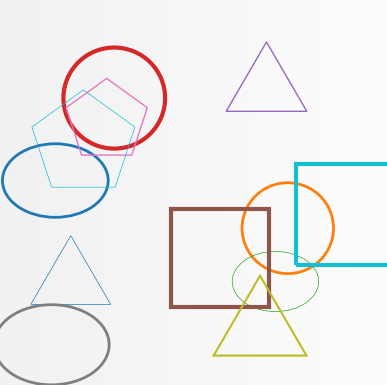[{"shape": "triangle", "thickness": 0.5, "radius": 0.59, "center": [0.183, 0.269]}, {"shape": "oval", "thickness": 2, "radius": 0.68, "center": [0.143, 0.531]}, {"shape": "circle", "thickness": 2, "radius": 0.59, "center": [0.743, 0.407]}, {"shape": "oval", "thickness": 0.5, "radius": 0.56, "center": [0.711, 0.269]}, {"shape": "circle", "thickness": 3, "radius": 0.66, "center": [0.295, 0.745]}, {"shape": "triangle", "thickness": 1, "radius": 0.6, "center": [0.688, 0.771]}, {"shape": "square", "thickness": 3, "radius": 0.63, "center": [0.569, 0.33]}, {"shape": "pentagon", "thickness": 1, "radius": 0.55, "center": [0.275, 0.686]}, {"shape": "oval", "thickness": 2, "radius": 0.74, "center": [0.133, 0.105]}, {"shape": "triangle", "thickness": 1.5, "radius": 0.69, "center": [0.671, 0.146]}, {"shape": "pentagon", "thickness": 0.5, "radius": 0.7, "center": [0.215, 0.627]}, {"shape": "square", "thickness": 3, "radius": 0.65, "center": [0.894, 0.443]}]